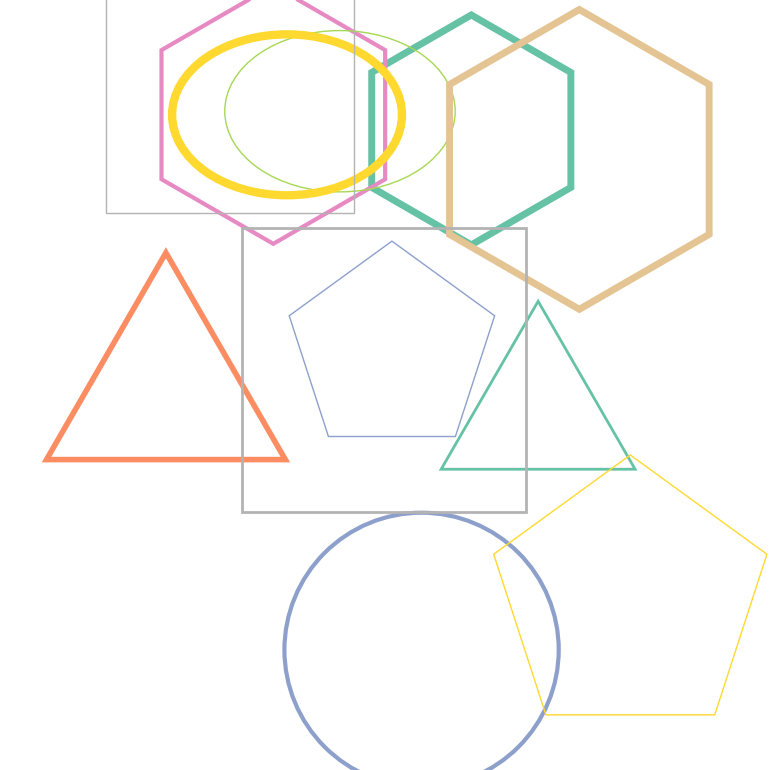[{"shape": "triangle", "thickness": 1, "radius": 0.73, "center": [0.699, 0.463]}, {"shape": "hexagon", "thickness": 2.5, "radius": 0.75, "center": [0.612, 0.831]}, {"shape": "triangle", "thickness": 2, "radius": 0.9, "center": [0.215, 0.493]}, {"shape": "pentagon", "thickness": 0.5, "radius": 0.7, "center": [0.509, 0.547]}, {"shape": "circle", "thickness": 1.5, "radius": 0.89, "center": [0.547, 0.156]}, {"shape": "hexagon", "thickness": 1.5, "radius": 0.84, "center": [0.355, 0.851]}, {"shape": "oval", "thickness": 0.5, "radius": 0.75, "center": [0.442, 0.856]}, {"shape": "pentagon", "thickness": 0.5, "radius": 0.93, "center": [0.819, 0.223]}, {"shape": "oval", "thickness": 3, "radius": 0.75, "center": [0.373, 0.851]}, {"shape": "hexagon", "thickness": 2.5, "radius": 0.97, "center": [0.752, 0.793]}, {"shape": "square", "thickness": 1, "radius": 0.92, "center": [0.499, 0.52]}, {"shape": "square", "thickness": 0.5, "radius": 0.8, "center": [0.299, 0.884]}]